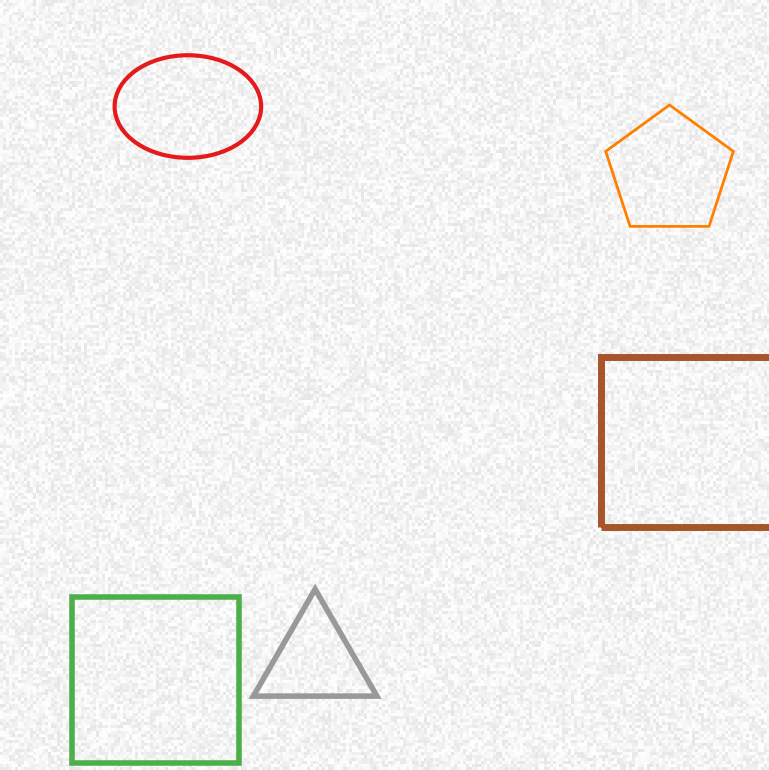[{"shape": "oval", "thickness": 1.5, "radius": 0.48, "center": [0.244, 0.862]}, {"shape": "square", "thickness": 2, "radius": 0.54, "center": [0.202, 0.117]}, {"shape": "pentagon", "thickness": 1, "radius": 0.44, "center": [0.87, 0.777]}, {"shape": "square", "thickness": 2.5, "radius": 0.55, "center": [0.891, 0.426]}, {"shape": "triangle", "thickness": 2, "radius": 0.46, "center": [0.409, 0.142]}]